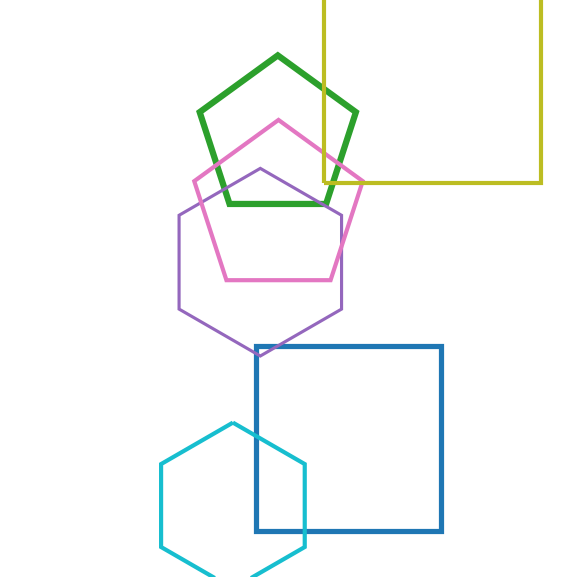[{"shape": "square", "thickness": 2.5, "radius": 0.8, "center": [0.604, 0.241]}, {"shape": "pentagon", "thickness": 3, "radius": 0.71, "center": [0.481, 0.761]}, {"shape": "hexagon", "thickness": 1.5, "radius": 0.81, "center": [0.451, 0.545]}, {"shape": "pentagon", "thickness": 2, "radius": 0.77, "center": [0.482, 0.638]}, {"shape": "square", "thickness": 2, "radius": 0.94, "center": [0.749, 0.869]}, {"shape": "hexagon", "thickness": 2, "radius": 0.72, "center": [0.403, 0.124]}]